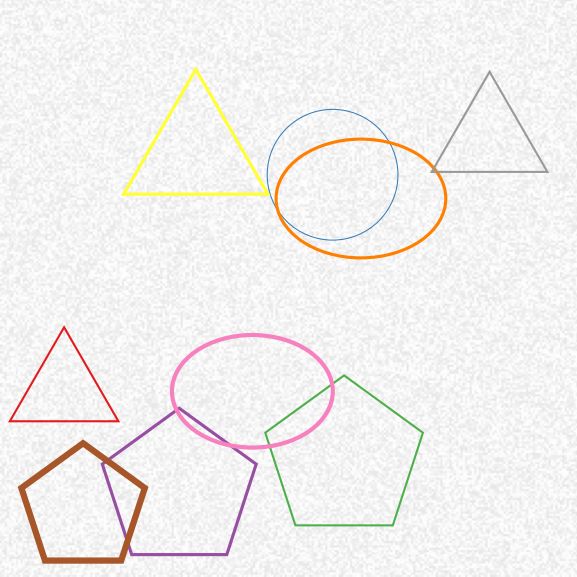[{"shape": "triangle", "thickness": 1, "radius": 0.54, "center": [0.111, 0.324]}, {"shape": "circle", "thickness": 0.5, "radius": 0.57, "center": [0.576, 0.697]}, {"shape": "pentagon", "thickness": 1, "radius": 0.72, "center": [0.596, 0.206]}, {"shape": "pentagon", "thickness": 1.5, "radius": 0.7, "center": [0.31, 0.152]}, {"shape": "oval", "thickness": 1.5, "radius": 0.73, "center": [0.625, 0.655]}, {"shape": "triangle", "thickness": 1.5, "radius": 0.72, "center": [0.339, 0.735]}, {"shape": "pentagon", "thickness": 3, "radius": 0.56, "center": [0.144, 0.119]}, {"shape": "oval", "thickness": 2, "radius": 0.7, "center": [0.437, 0.322]}, {"shape": "triangle", "thickness": 1, "radius": 0.58, "center": [0.848, 0.759]}]